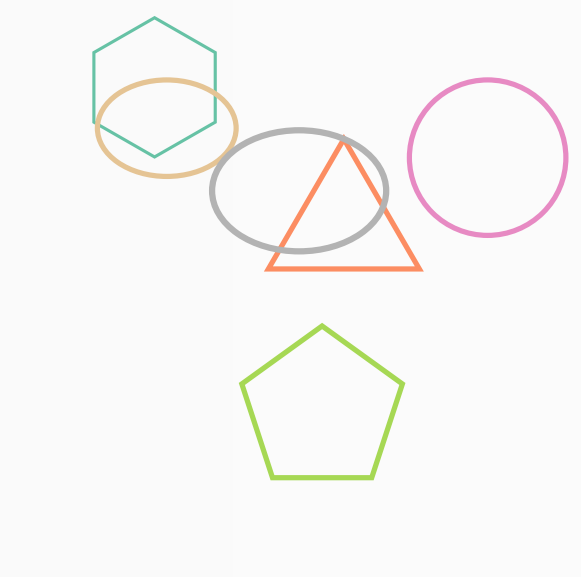[{"shape": "hexagon", "thickness": 1.5, "radius": 0.6, "center": [0.266, 0.848]}, {"shape": "triangle", "thickness": 2.5, "radius": 0.75, "center": [0.592, 0.608]}, {"shape": "circle", "thickness": 2.5, "radius": 0.67, "center": [0.839, 0.726]}, {"shape": "pentagon", "thickness": 2.5, "radius": 0.73, "center": [0.554, 0.289]}, {"shape": "oval", "thickness": 2.5, "radius": 0.6, "center": [0.287, 0.777]}, {"shape": "oval", "thickness": 3, "radius": 0.75, "center": [0.515, 0.669]}]